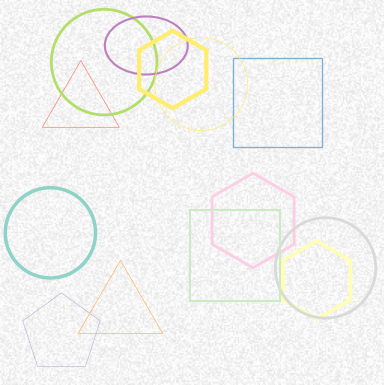[{"shape": "circle", "thickness": 2.5, "radius": 0.59, "center": [0.131, 0.395]}, {"shape": "hexagon", "thickness": 2.5, "radius": 0.51, "center": [0.823, 0.273]}, {"shape": "pentagon", "thickness": 0.5, "radius": 0.53, "center": [0.16, 0.134]}, {"shape": "triangle", "thickness": 0.5, "radius": 0.58, "center": [0.21, 0.727]}, {"shape": "square", "thickness": 1, "radius": 0.58, "center": [0.721, 0.733]}, {"shape": "triangle", "thickness": 0.5, "radius": 0.63, "center": [0.313, 0.197]}, {"shape": "circle", "thickness": 2, "radius": 0.69, "center": [0.271, 0.839]}, {"shape": "hexagon", "thickness": 2, "radius": 0.62, "center": [0.657, 0.427]}, {"shape": "circle", "thickness": 2, "radius": 0.65, "center": [0.846, 0.304]}, {"shape": "oval", "thickness": 1.5, "radius": 0.54, "center": [0.38, 0.882]}, {"shape": "square", "thickness": 1.5, "radius": 0.59, "center": [0.611, 0.337]}, {"shape": "circle", "thickness": 0.5, "radius": 0.6, "center": [0.523, 0.782]}, {"shape": "hexagon", "thickness": 3, "radius": 0.5, "center": [0.449, 0.819]}]